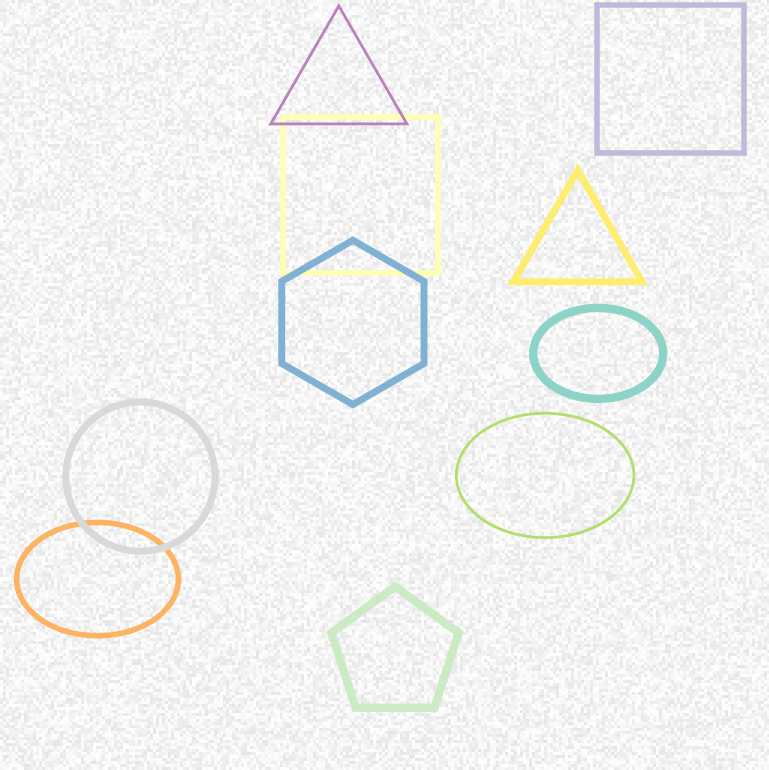[{"shape": "oval", "thickness": 3, "radius": 0.42, "center": [0.777, 0.541]}, {"shape": "square", "thickness": 2, "radius": 0.51, "center": [0.468, 0.747]}, {"shape": "square", "thickness": 2, "radius": 0.48, "center": [0.871, 0.897]}, {"shape": "hexagon", "thickness": 2.5, "radius": 0.53, "center": [0.458, 0.581]}, {"shape": "oval", "thickness": 2, "radius": 0.53, "center": [0.127, 0.248]}, {"shape": "oval", "thickness": 1, "radius": 0.58, "center": [0.708, 0.383]}, {"shape": "circle", "thickness": 2.5, "radius": 0.48, "center": [0.182, 0.381]}, {"shape": "triangle", "thickness": 1, "radius": 0.51, "center": [0.44, 0.89]}, {"shape": "pentagon", "thickness": 3, "radius": 0.43, "center": [0.513, 0.151]}, {"shape": "triangle", "thickness": 2.5, "radius": 0.48, "center": [0.75, 0.682]}]